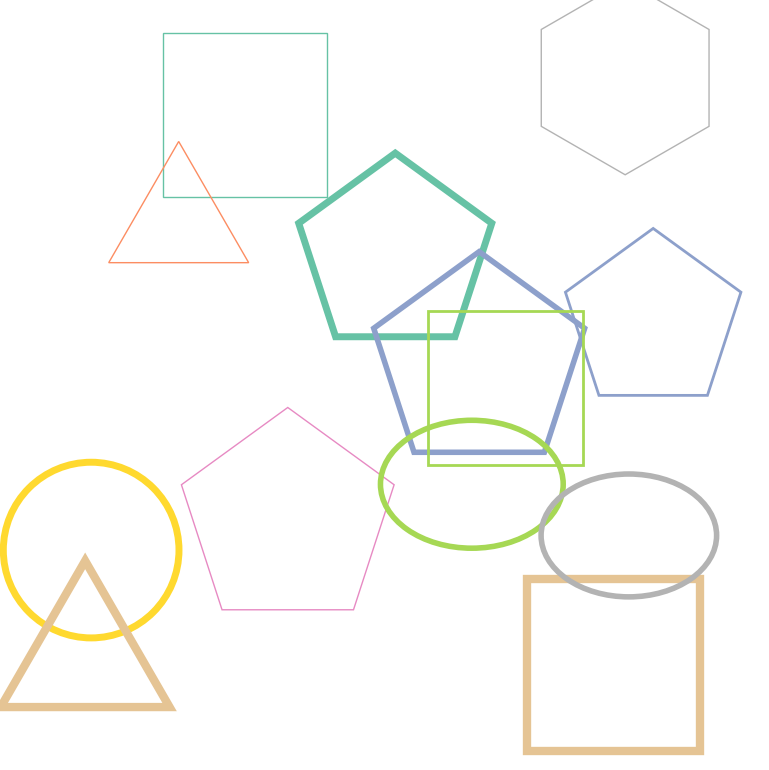[{"shape": "square", "thickness": 0.5, "radius": 0.53, "center": [0.318, 0.851]}, {"shape": "pentagon", "thickness": 2.5, "radius": 0.66, "center": [0.513, 0.669]}, {"shape": "triangle", "thickness": 0.5, "radius": 0.52, "center": [0.232, 0.711]}, {"shape": "pentagon", "thickness": 1, "radius": 0.6, "center": [0.848, 0.583]}, {"shape": "pentagon", "thickness": 2, "radius": 0.72, "center": [0.622, 0.529]}, {"shape": "pentagon", "thickness": 0.5, "radius": 0.73, "center": [0.374, 0.326]}, {"shape": "oval", "thickness": 2, "radius": 0.59, "center": [0.613, 0.371]}, {"shape": "square", "thickness": 1, "radius": 0.5, "center": [0.656, 0.496]}, {"shape": "circle", "thickness": 2.5, "radius": 0.57, "center": [0.118, 0.286]}, {"shape": "triangle", "thickness": 3, "radius": 0.63, "center": [0.111, 0.145]}, {"shape": "square", "thickness": 3, "radius": 0.56, "center": [0.797, 0.136]}, {"shape": "oval", "thickness": 2, "radius": 0.57, "center": [0.817, 0.305]}, {"shape": "hexagon", "thickness": 0.5, "radius": 0.63, "center": [0.812, 0.899]}]